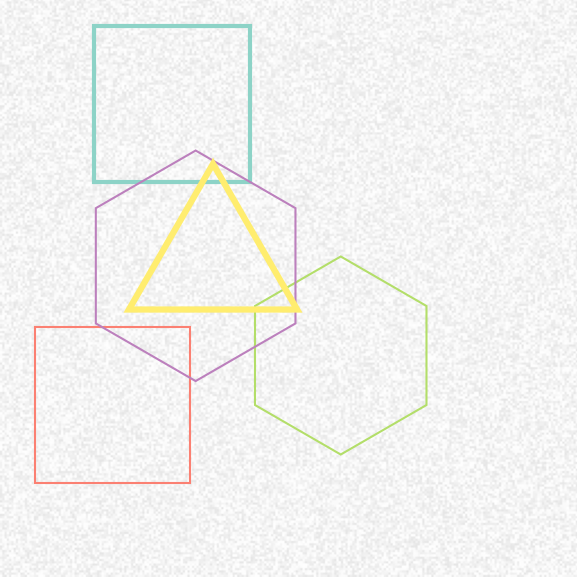[{"shape": "square", "thickness": 2, "radius": 0.68, "center": [0.297, 0.819]}, {"shape": "square", "thickness": 1, "radius": 0.67, "center": [0.195, 0.298]}, {"shape": "hexagon", "thickness": 1, "radius": 0.86, "center": [0.59, 0.384]}, {"shape": "hexagon", "thickness": 1, "radius": 1.0, "center": [0.339, 0.539]}, {"shape": "triangle", "thickness": 3, "radius": 0.84, "center": [0.369, 0.547]}]